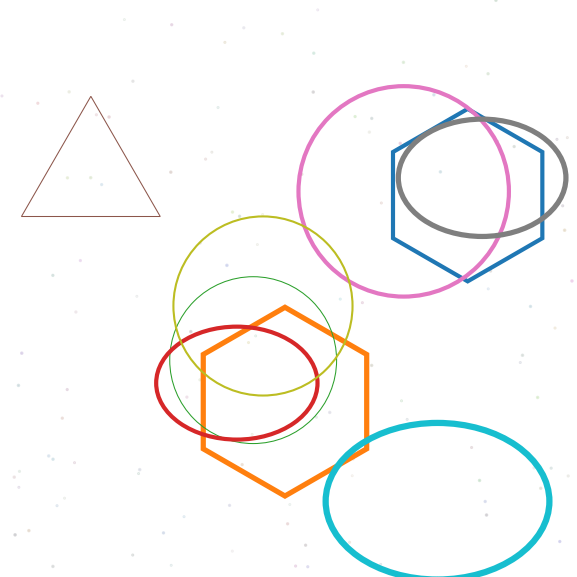[{"shape": "hexagon", "thickness": 2, "radius": 0.75, "center": [0.81, 0.661]}, {"shape": "hexagon", "thickness": 2.5, "radius": 0.82, "center": [0.493, 0.304]}, {"shape": "circle", "thickness": 0.5, "radius": 0.72, "center": [0.438, 0.376]}, {"shape": "oval", "thickness": 2, "radius": 0.7, "center": [0.41, 0.336]}, {"shape": "triangle", "thickness": 0.5, "radius": 0.69, "center": [0.157, 0.694]}, {"shape": "circle", "thickness": 2, "radius": 0.91, "center": [0.699, 0.668]}, {"shape": "oval", "thickness": 2.5, "radius": 0.73, "center": [0.835, 0.691]}, {"shape": "circle", "thickness": 1, "radius": 0.78, "center": [0.455, 0.469]}, {"shape": "oval", "thickness": 3, "radius": 0.97, "center": [0.758, 0.131]}]